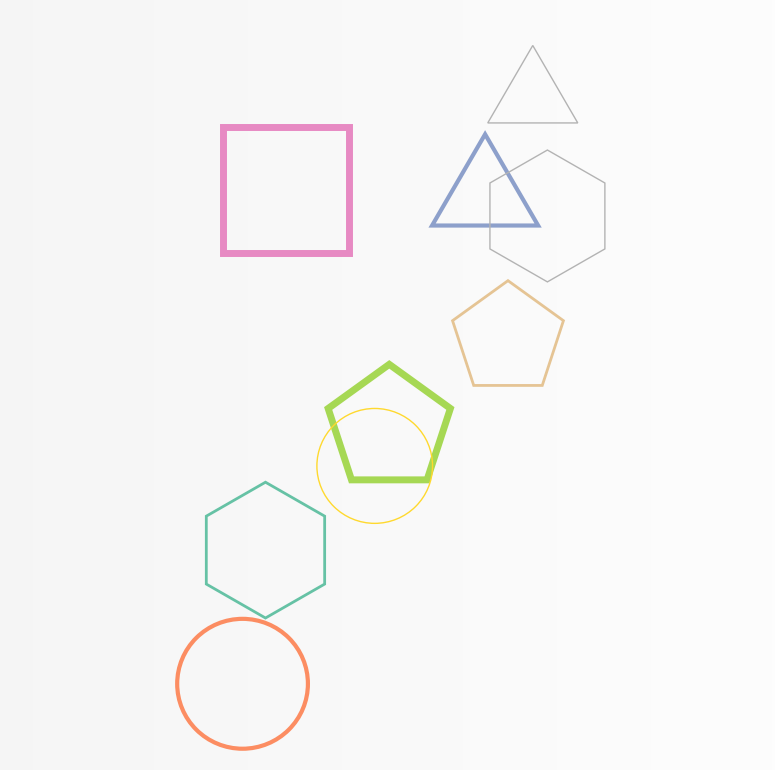[{"shape": "hexagon", "thickness": 1, "radius": 0.44, "center": [0.343, 0.286]}, {"shape": "circle", "thickness": 1.5, "radius": 0.42, "center": [0.313, 0.112]}, {"shape": "triangle", "thickness": 1.5, "radius": 0.4, "center": [0.626, 0.747]}, {"shape": "square", "thickness": 2.5, "radius": 0.41, "center": [0.369, 0.753]}, {"shape": "pentagon", "thickness": 2.5, "radius": 0.41, "center": [0.502, 0.444]}, {"shape": "circle", "thickness": 0.5, "radius": 0.37, "center": [0.484, 0.395]}, {"shape": "pentagon", "thickness": 1, "radius": 0.38, "center": [0.655, 0.56]}, {"shape": "hexagon", "thickness": 0.5, "radius": 0.43, "center": [0.706, 0.72]}, {"shape": "triangle", "thickness": 0.5, "radius": 0.34, "center": [0.687, 0.874]}]